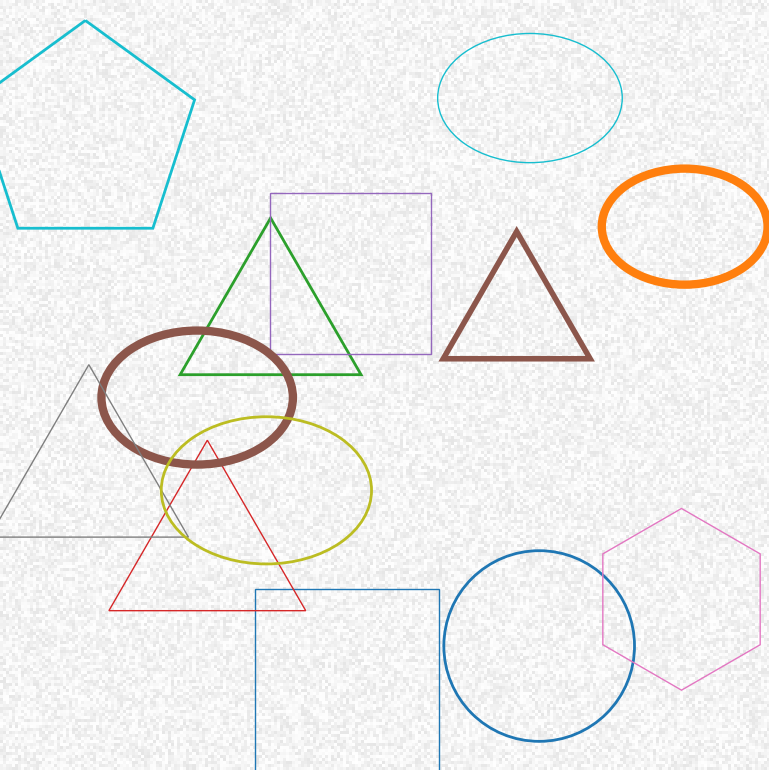[{"shape": "circle", "thickness": 1, "radius": 0.62, "center": [0.7, 0.161]}, {"shape": "square", "thickness": 0.5, "radius": 0.6, "center": [0.45, 0.116]}, {"shape": "oval", "thickness": 3, "radius": 0.54, "center": [0.889, 0.706]}, {"shape": "triangle", "thickness": 1, "radius": 0.68, "center": [0.351, 0.581]}, {"shape": "triangle", "thickness": 0.5, "radius": 0.74, "center": [0.269, 0.281]}, {"shape": "square", "thickness": 0.5, "radius": 0.52, "center": [0.455, 0.645]}, {"shape": "triangle", "thickness": 2, "radius": 0.55, "center": [0.671, 0.589]}, {"shape": "oval", "thickness": 3, "radius": 0.62, "center": [0.256, 0.484]}, {"shape": "hexagon", "thickness": 0.5, "radius": 0.59, "center": [0.885, 0.222]}, {"shape": "triangle", "thickness": 0.5, "radius": 0.75, "center": [0.115, 0.377]}, {"shape": "oval", "thickness": 1, "radius": 0.68, "center": [0.346, 0.363]}, {"shape": "pentagon", "thickness": 1, "radius": 0.75, "center": [0.111, 0.824]}, {"shape": "oval", "thickness": 0.5, "radius": 0.6, "center": [0.688, 0.873]}]